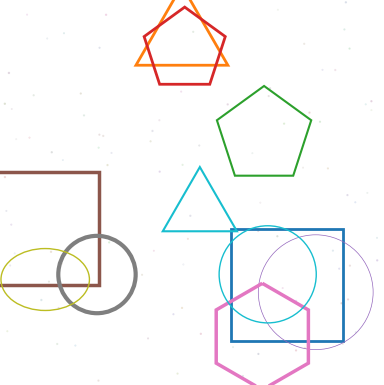[{"shape": "square", "thickness": 2, "radius": 0.73, "center": [0.746, 0.259]}, {"shape": "triangle", "thickness": 2, "radius": 0.69, "center": [0.472, 0.899]}, {"shape": "pentagon", "thickness": 1.5, "radius": 0.64, "center": [0.686, 0.648]}, {"shape": "pentagon", "thickness": 2, "radius": 0.55, "center": [0.48, 0.871]}, {"shape": "circle", "thickness": 0.5, "radius": 0.75, "center": [0.82, 0.241]}, {"shape": "square", "thickness": 2.5, "radius": 0.73, "center": [0.11, 0.407]}, {"shape": "hexagon", "thickness": 2.5, "radius": 0.69, "center": [0.681, 0.126]}, {"shape": "circle", "thickness": 3, "radius": 0.5, "center": [0.252, 0.287]}, {"shape": "oval", "thickness": 1, "radius": 0.57, "center": [0.117, 0.274]}, {"shape": "circle", "thickness": 1, "radius": 0.63, "center": [0.695, 0.287]}, {"shape": "triangle", "thickness": 1.5, "radius": 0.56, "center": [0.519, 0.455]}]